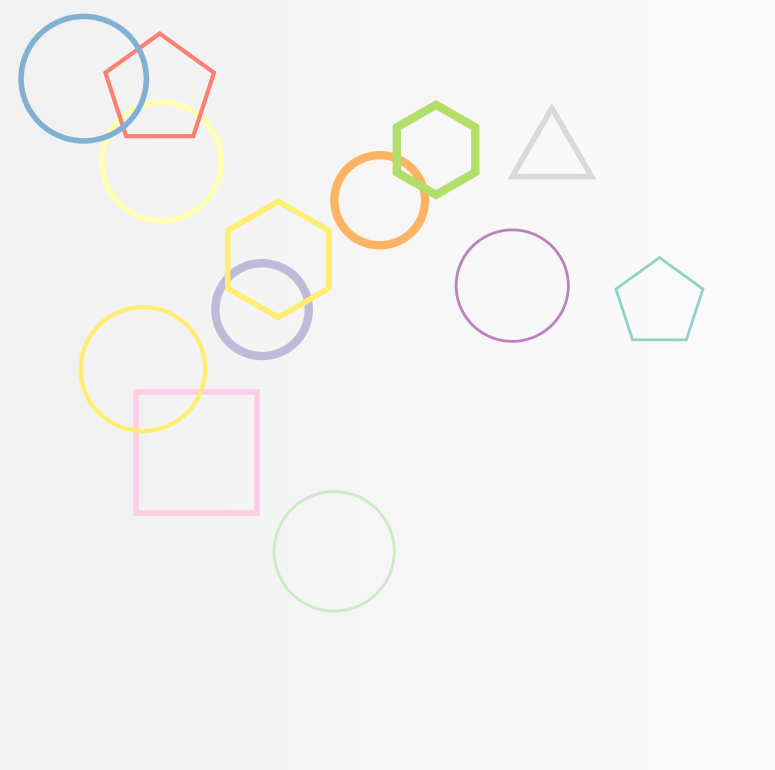[{"shape": "pentagon", "thickness": 1, "radius": 0.3, "center": [0.851, 0.606]}, {"shape": "circle", "thickness": 2, "radius": 0.38, "center": [0.208, 0.79]}, {"shape": "circle", "thickness": 3, "radius": 0.3, "center": [0.338, 0.598]}, {"shape": "pentagon", "thickness": 1.5, "radius": 0.37, "center": [0.206, 0.883]}, {"shape": "circle", "thickness": 2, "radius": 0.4, "center": [0.108, 0.898]}, {"shape": "circle", "thickness": 3, "radius": 0.29, "center": [0.49, 0.74]}, {"shape": "hexagon", "thickness": 3, "radius": 0.29, "center": [0.563, 0.805]}, {"shape": "square", "thickness": 2, "radius": 0.39, "center": [0.254, 0.412]}, {"shape": "triangle", "thickness": 2, "radius": 0.3, "center": [0.712, 0.8]}, {"shape": "circle", "thickness": 1, "radius": 0.36, "center": [0.661, 0.629]}, {"shape": "circle", "thickness": 1, "radius": 0.39, "center": [0.431, 0.284]}, {"shape": "hexagon", "thickness": 2, "radius": 0.38, "center": [0.359, 0.663]}, {"shape": "circle", "thickness": 1.5, "radius": 0.4, "center": [0.184, 0.521]}]